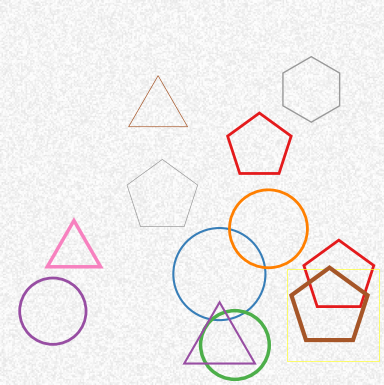[{"shape": "pentagon", "thickness": 2, "radius": 0.43, "center": [0.674, 0.62]}, {"shape": "pentagon", "thickness": 2, "radius": 0.48, "center": [0.88, 0.281]}, {"shape": "circle", "thickness": 1.5, "radius": 0.6, "center": [0.57, 0.288]}, {"shape": "circle", "thickness": 2.5, "radius": 0.45, "center": [0.61, 0.104]}, {"shape": "circle", "thickness": 2, "radius": 0.43, "center": [0.137, 0.192]}, {"shape": "triangle", "thickness": 1.5, "radius": 0.53, "center": [0.57, 0.109]}, {"shape": "circle", "thickness": 2, "radius": 0.51, "center": [0.697, 0.406]}, {"shape": "square", "thickness": 0.5, "radius": 0.6, "center": [0.865, 0.183]}, {"shape": "triangle", "thickness": 0.5, "radius": 0.44, "center": [0.411, 0.715]}, {"shape": "pentagon", "thickness": 3, "radius": 0.52, "center": [0.856, 0.201]}, {"shape": "triangle", "thickness": 2.5, "radius": 0.4, "center": [0.192, 0.347]}, {"shape": "hexagon", "thickness": 1, "radius": 0.43, "center": [0.809, 0.768]}, {"shape": "pentagon", "thickness": 0.5, "radius": 0.48, "center": [0.422, 0.489]}]